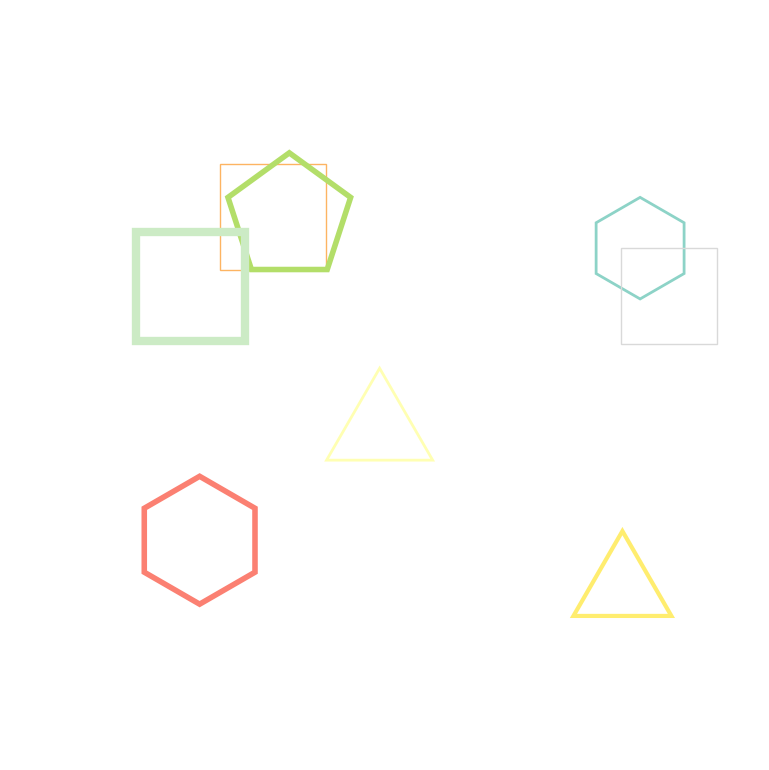[{"shape": "hexagon", "thickness": 1, "radius": 0.33, "center": [0.831, 0.678]}, {"shape": "triangle", "thickness": 1, "radius": 0.4, "center": [0.493, 0.442]}, {"shape": "hexagon", "thickness": 2, "radius": 0.42, "center": [0.259, 0.298]}, {"shape": "square", "thickness": 0.5, "radius": 0.34, "center": [0.354, 0.718]}, {"shape": "pentagon", "thickness": 2, "radius": 0.42, "center": [0.376, 0.718]}, {"shape": "square", "thickness": 0.5, "radius": 0.31, "center": [0.869, 0.615]}, {"shape": "square", "thickness": 3, "radius": 0.35, "center": [0.248, 0.628]}, {"shape": "triangle", "thickness": 1.5, "radius": 0.37, "center": [0.808, 0.237]}]